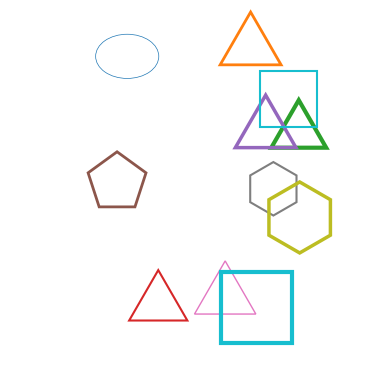[{"shape": "oval", "thickness": 0.5, "radius": 0.41, "center": [0.33, 0.854]}, {"shape": "triangle", "thickness": 2, "radius": 0.46, "center": [0.651, 0.877]}, {"shape": "triangle", "thickness": 3, "radius": 0.41, "center": [0.776, 0.658]}, {"shape": "triangle", "thickness": 1.5, "radius": 0.44, "center": [0.411, 0.211]}, {"shape": "triangle", "thickness": 2.5, "radius": 0.45, "center": [0.69, 0.662]}, {"shape": "pentagon", "thickness": 2, "radius": 0.4, "center": [0.304, 0.527]}, {"shape": "triangle", "thickness": 1, "radius": 0.46, "center": [0.585, 0.23]}, {"shape": "hexagon", "thickness": 1.5, "radius": 0.35, "center": [0.71, 0.51]}, {"shape": "hexagon", "thickness": 2.5, "radius": 0.46, "center": [0.778, 0.435]}, {"shape": "square", "thickness": 1.5, "radius": 0.37, "center": [0.749, 0.742]}, {"shape": "square", "thickness": 3, "radius": 0.46, "center": [0.666, 0.201]}]